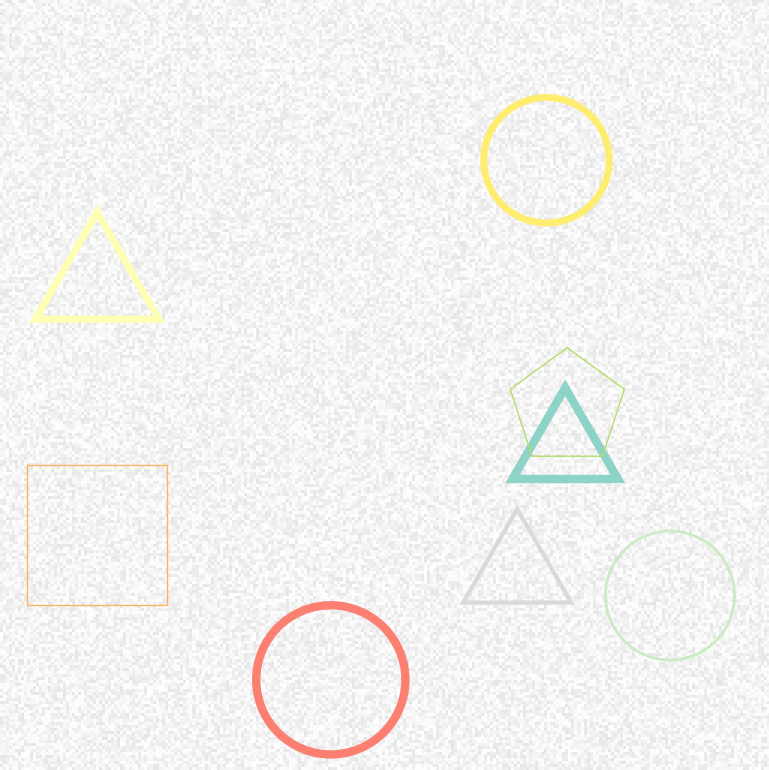[{"shape": "triangle", "thickness": 3, "radius": 0.39, "center": [0.734, 0.417]}, {"shape": "triangle", "thickness": 2.5, "radius": 0.46, "center": [0.126, 0.632]}, {"shape": "circle", "thickness": 3, "radius": 0.48, "center": [0.43, 0.117]}, {"shape": "square", "thickness": 0.5, "radius": 0.45, "center": [0.126, 0.305]}, {"shape": "pentagon", "thickness": 0.5, "radius": 0.39, "center": [0.737, 0.471]}, {"shape": "triangle", "thickness": 1.5, "radius": 0.41, "center": [0.672, 0.258]}, {"shape": "circle", "thickness": 1, "radius": 0.42, "center": [0.87, 0.227]}, {"shape": "circle", "thickness": 2.5, "radius": 0.41, "center": [0.71, 0.792]}]